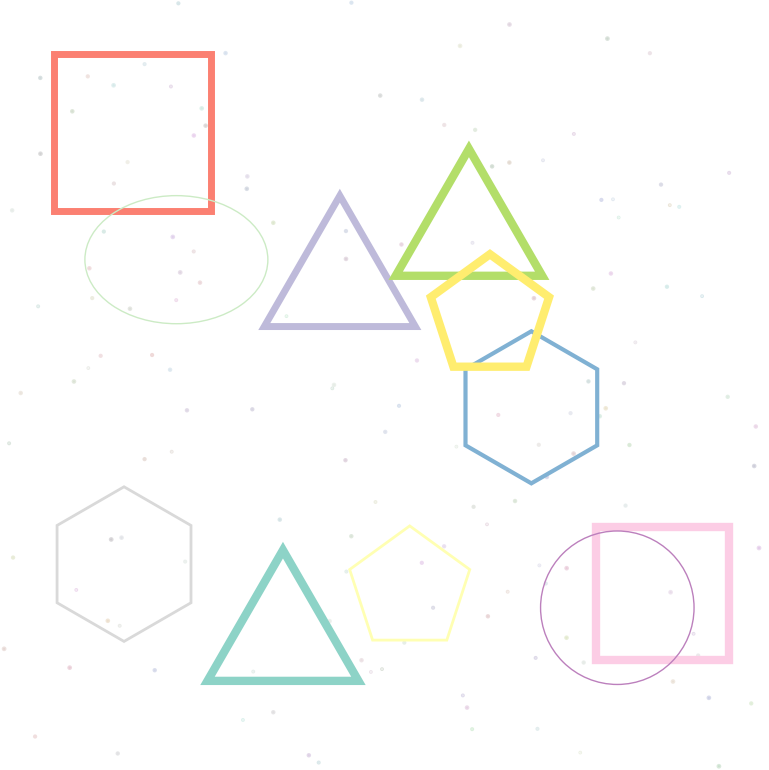[{"shape": "triangle", "thickness": 3, "radius": 0.57, "center": [0.367, 0.172]}, {"shape": "pentagon", "thickness": 1, "radius": 0.41, "center": [0.532, 0.235]}, {"shape": "triangle", "thickness": 2.5, "radius": 0.57, "center": [0.441, 0.633]}, {"shape": "square", "thickness": 2.5, "radius": 0.51, "center": [0.172, 0.828]}, {"shape": "hexagon", "thickness": 1.5, "radius": 0.49, "center": [0.69, 0.471]}, {"shape": "triangle", "thickness": 3, "radius": 0.55, "center": [0.609, 0.697]}, {"shape": "square", "thickness": 3, "radius": 0.43, "center": [0.86, 0.229]}, {"shape": "hexagon", "thickness": 1, "radius": 0.5, "center": [0.161, 0.267]}, {"shape": "circle", "thickness": 0.5, "radius": 0.5, "center": [0.802, 0.211]}, {"shape": "oval", "thickness": 0.5, "radius": 0.59, "center": [0.229, 0.663]}, {"shape": "pentagon", "thickness": 3, "radius": 0.4, "center": [0.636, 0.589]}]